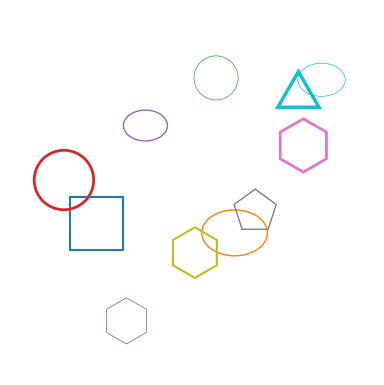[{"shape": "square", "thickness": 1.5, "radius": 0.34, "center": [0.25, 0.42]}, {"shape": "oval", "thickness": 1, "radius": 0.43, "center": [0.609, 0.395]}, {"shape": "circle", "thickness": 0.5, "radius": 0.29, "center": [0.561, 0.798]}, {"shape": "circle", "thickness": 2, "radius": 0.39, "center": [0.166, 0.532]}, {"shape": "oval", "thickness": 1, "radius": 0.29, "center": [0.378, 0.674]}, {"shape": "hexagon", "thickness": 0.5, "radius": 0.3, "center": [0.328, 0.167]}, {"shape": "hexagon", "thickness": 2, "radius": 0.35, "center": [0.788, 0.622]}, {"shape": "pentagon", "thickness": 1, "radius": 0.29, "center": [0.663, 0.451]}, {"shape": "hexagon", "thickness": 1.5, "radius": 0.33, "center": [0.506, 0.344]}, {"shape": "oval", "thickness": 0.5, "radius": 0.31, "center": [0.835, 0.793]}, {"shape": "triangle", "thickness": 2.5, "radius": 0.31, "center": [0.775, 0.752]}]